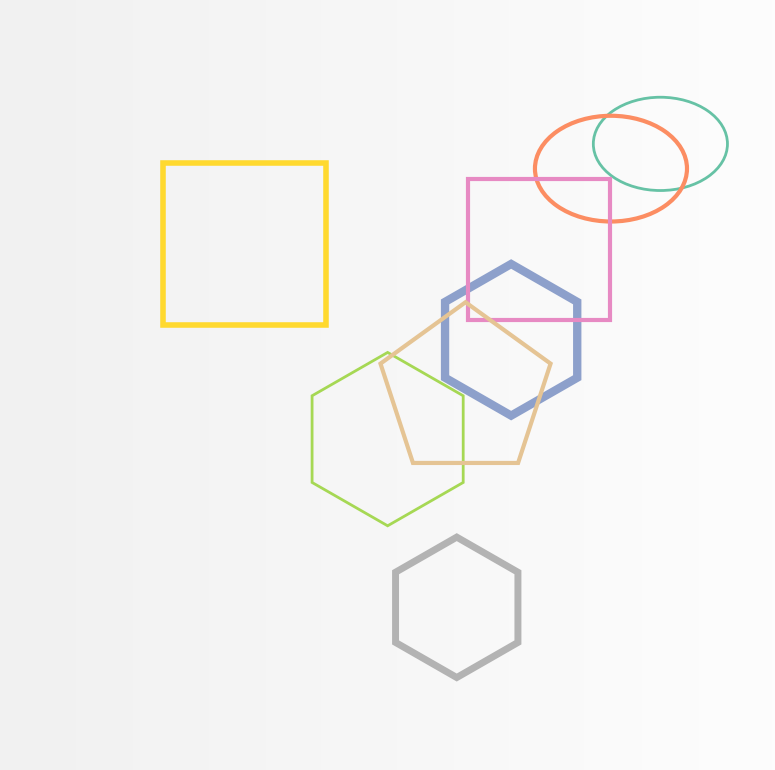[{"shape": "oval", "thickness": 1, "radius": 0.43, "center": [0.852, 0.813]}, {"shape": "oval", "thickness": 1.5, "radius": 0.49, "center": [0.788, 0.781]}, {"shape": "hexagon", "thickness": 3, "radius": 0.49, "center": [0.66, 0.559]}, {"shape": "square", "thickness": 1.5, "radius": 0.46, "center": [0.695, 0.676]}, {"shape": "hexagon", "thickness": 1, "radius": 0.56, "center": [0.5, 0.43]}, {"shape": "square", "thickness": 2, "radius": 0.52, "center": [0.316, 0.683]}, {"shape": "pentagon", "thickness": 1.5, "radius": 0.58, "center": [0.601, 0.492]}, {"shape": "hexagon", "thickness": 2.5, "radius": 0.46, "center": [0.589, 0.211]}]